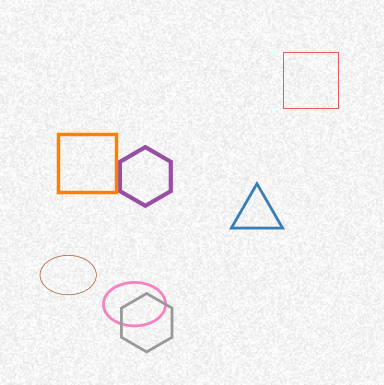[{"shape": "square", "thickness": 0.5, "radius": 0.36, "center": [0.807, 0.792]}, {"shape": "triangle", "thickness": 2, "radius": 0.38, "center": [0.667, 0.446]}, {"shape": "hexagon", "thickness": 3, "radius": 0.38, "center": [0.378, 0.542]}, {"shape": "square", "thickness": 2.5, "radius": 0.37, "center": [0.226, 0.576]}, {"shape": "oval", "thickness": 0.5, "radius": 0.37, "center": [0.177, 0.286]}, {"shape": "oval", "thickness": 2, "radius": 0.4, "center": [0.349, 0.21]}, {"shape": "hexagon", "thickness": 2, "radius": 0.38, "center": [0.381, 0.162]}]